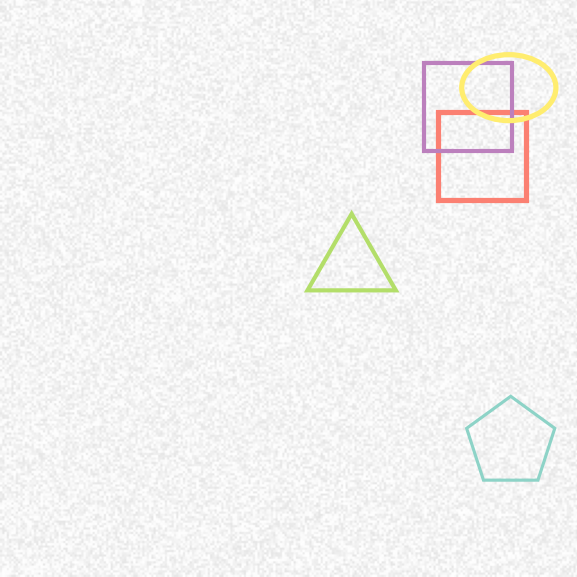[{"shape": "pentagon", "thickness": 1.5, "radius": 0.4, "center": [0.884, 0.233]}, {"shape": "square", "thickness": 2.5, "radius": 0.38, "center": [0.835, 0.728]}, {"shape": "triangle", "thickness": 2, "radius": 0.44, "center": [0.609, 0.541]}, {"shape": "square", "thickness": 2, "radius": 0.38, "center": [0.811, 0.813]}, {"shape": "oval", "thickness": 2.5, "radius": 0.41, "center": [0.881, 0.847]}]